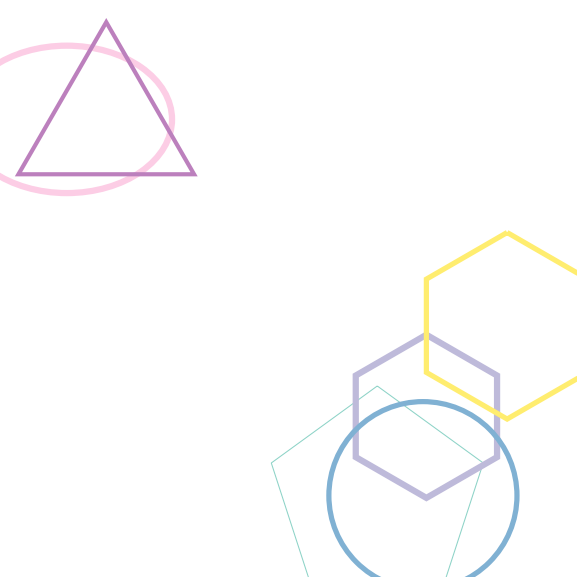[{"shape": "pentagon", "thickness": 0.5, "radius": 0.96, "center": [0.653, 0.138]}, {"shape": "hexagon", "thickness": 3, "radius": 0.71, "center": [0.738, 0.278]}, {"shape": "circle", "thickness": 2.5, "radius": 0.81, "center": [0.732, 0.141]}, {"shape": "oval", "thickness": 3, "radius": 0.91, "center": [0.116, 0.792]}, {"shape": "triangle", "thickness": 2, "radius": 0.88, "center": [0.184, 0.785]}, {"shape": "hexagon", "thickness": 2.5, "radius": 0.81, "center": [0.878, 0.435]}]